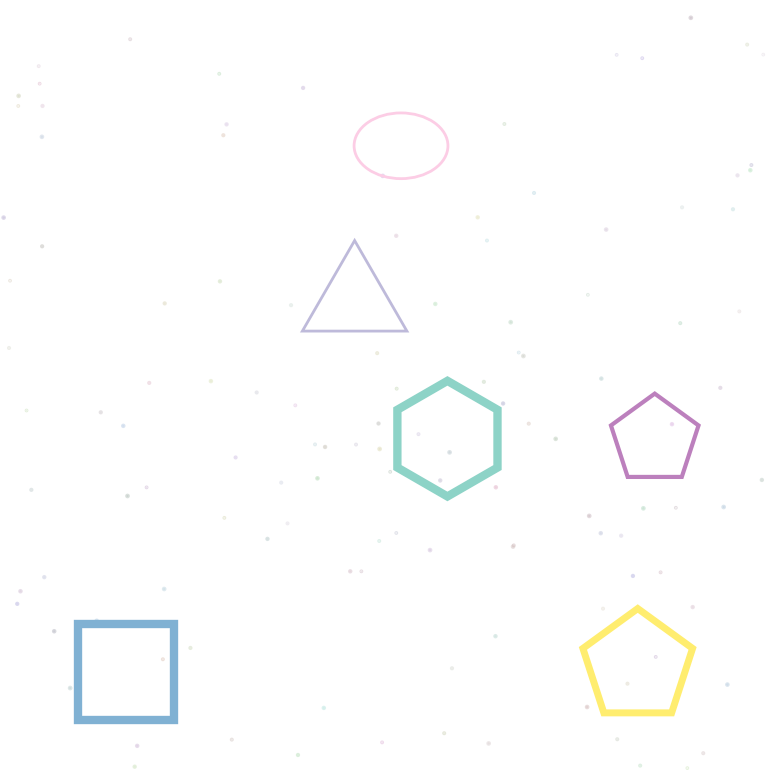[{"shape": "hexagon", "thickness": 3, "radius": 0.38, "center": [0.581, 0.43]}, {"shape": "triangle", "thickness": 1, "radius": 0.39, "center": [0.461, 0.609]}, {"shape": "square", "thickness": 3, "radius": 0.31, "center": [0.163, 0.127]}, {"shape": "oval", "thickness": 1, "radius": 0.3, "center": [0.521, 0.811]}, {"shape": "pentagon", "thickness": 1.5, "radius": 0.3, "center": [0.85, 0.429]}, {"shape": "pentagon", "thickness": 2.5, "radius": 0.37, "center": [0.828, 0.135]}]